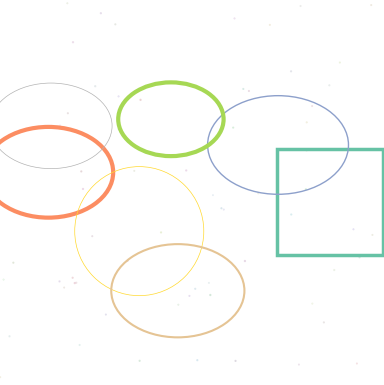[{"shape": "square", "thickness": 2.5, "radius": 0.69, "center": [0.857, 0.476]}, {"shape": "oval", "thickness": 3, "radius": 0.84, "center": [0.126, 0.553]}, {"shape": "oval", "thickness": 1, "radius": 0.91, "center": [0.722, 0.623]}, {"shape": "oval", "thickness": 3, "radius": 0.68, "center": [0.444, 0.69]}, {"shape": "circle", "thickness": 0.5, "radius": 0.84, "center": [0.362, 0.4]}, {"shape": "oval", "thickness": 1.5, "radius": 0.86, "center": [0.462, 0.245]}, {"shape": "oval", "thickness": 0.5, "radius": 0.79, "center": [0.132, 0.673]}]